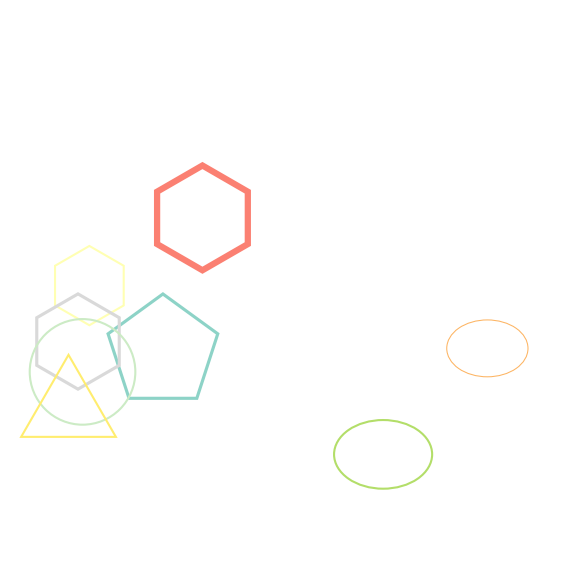[{"shape": "pentagon", "thickness": 1.5, "radius": 0.5, "center": [0.282, 0.39]}, {"shape": "hexagon", "thickness": 1, "radius": 0.34, "center": [0.155, 0.505]}, {"shape": "hexagon", "thickness": 3, "radius": 0.45, "center": [0.351, 0.622]}, {"shape": "oval", "thickness": 0.5, "radius": 0.35, "center": [0.844, 0.396]}, {"shape": "oval", "thickness": 1, "radius": 0.42, "center": [0.663, 0.212]}, {"shape": "hexagon", "thickness": 1.5, "radius": 0.41, "center": [0.135, 0.408]}, {"shape": "circle", "thickness": 1, "radius": 0.46, "center": [0.143, 0.355]}, {"shape": "triangle", "thickness": 1, "radius": 0.47, "center": [0.119, 0.29]}]